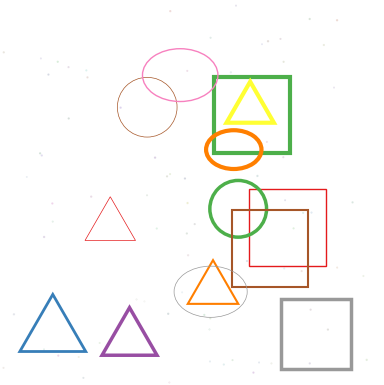[{"shape": "triangle", "thickness": 0.5, "radius": 0.38, "center": [0.286, 0.413]}, {"shape": "square", "thickness": 1, "radius": 0.5, "center": [0.747, 0.409]}, {"shape": "triangle", "thickness": 2, "radius": 0.49, "center": [0.137, 0.136]}, {"shape": "circle", "thickness": 2.5, "radius": 0.37, "center": [0.619, 0.458]}, {"shape": "square", "thickness": 3, "radius": 0.49, "center": [0.654, 0.701]}, {"shape": "triangle", "thickness": 2.5, "radius": 0.41, "center": [0.336, 0.119]}, {"shape": "triangle", "thickness": 1.5, "radius": 0.38, "center": [0.553, 0.249]}, {"shape": "oval", "thickness": 3, "radius": 0.36, "center": [0.607, 0.611]}, {"shape": "triangle", "thickness": 3, "radius": 0.36, "center": [0.65, 0.717]}, {"shape": "circle", "thickness": 0.5, "radius": 0.39, "center": [0.382, 0.722]}, {"shape": "square", "thickness": 1.5, "radius": 0.5, "center": [0.701, 0.355]}, {"shape": "oval", "thickness": 1, "radius": 0.49, "center": [0.468, 0.805]}, {"shape": "oval", "thickness": 0.5, "radius": 0.47, "center": [0.547, 0.242]}, {"shape": "square", "thickness": 2.5, "radius": 0.46, "center": [0.82, 0.132]}]